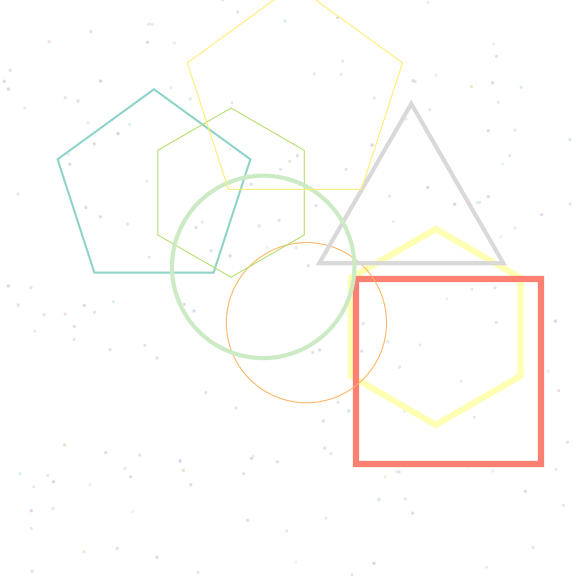[{"shape": "pentagon", "thickness": 1, "radius": 0.88, "center": [0.267, 0.669]}, {"shape": "hexagon", "thickness": 3, "radius": 0.85, "center": [0.754, 0.433]}, {"shape": "square", "thickness": 3, "radius": 0.8, "center": [0.777, 0.356]}, {"shape": "circle", "thickness": 0.5, "radius": 0.69, "center": [0.531, 0.44]}, {"shape": "hexagon", "thickness": 0.5, "radius": 0.73, "center": [0.4, 0.666]}, {"shape": "triangle", "thickness": 2, "radius": 0.92, "center": [0.712, 0.635]}, {"shape": "circle", "thickness": 2, "radius": 0.79, "center": [0.456, 0.537]}, {"shape": "pentagon", "thickness": 0.5, "radius": 0.98, "center": [0.511, 0.83]}]